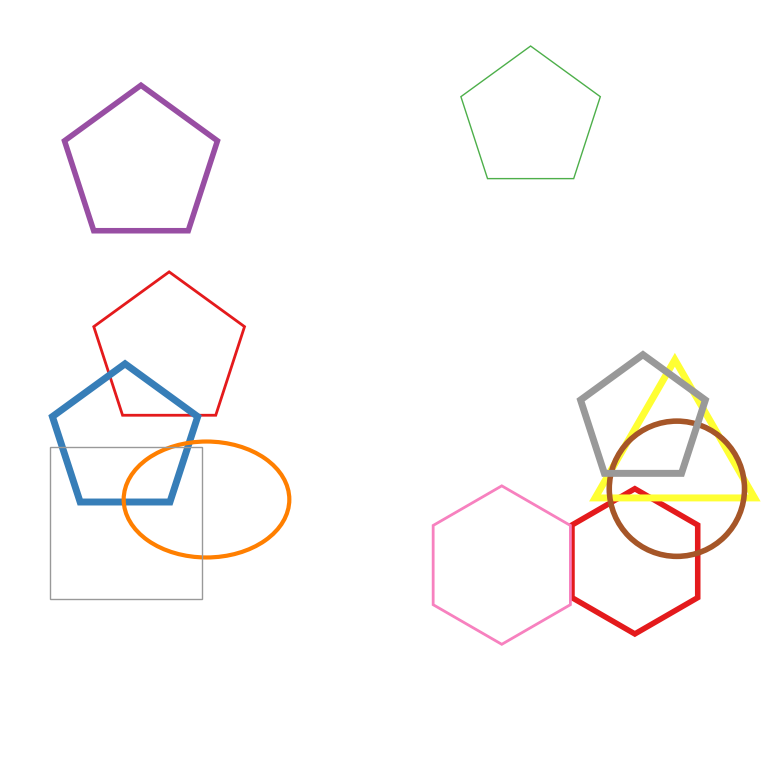[{"shape": "hexagon", "thickness": 2, "radius": 0.47, "center": [0.824, 0.271]}, {"shape": "pentagon", "thickness": 1, "radius": 0.51, "center": [0.22, 0.544]}, {"shape": "pentagon", "thickness": 2.5, "radius": 0.5, "center": [0.162, 0.428]}, {"shape": "pentagon", "thickness": 0.5, "radius": 0.48, "center": [0.689, 0.845]}, {"shape": "pentagon", "thickness": 2, "radius": 0.52, "center": [0.183, 0.785]}, {"shape": "oval", "thickness": 1.5, "radius": 0.54, "center": [0.268, 0.351]}, {"shape": "triangle", "thickness": 2.5, "radius": 0.6, "center": [0.876, 0.413]}, {"shape": "circle", "thickness": 2, "radius": 0.44, "center": [0.879, 0.365]}, {"shape": "hexagon", "thickness": 1, "radius": 0.51, "center": [0.652, 0.266]}, {"shape": "pentagon", "thickness": 2.5, "radius": 0.43, "center": [0.835, 0.454]}, {"shape": "square", "thickness": 0.5, "radius": 0.49, "center": [0.164, 0.321]}]